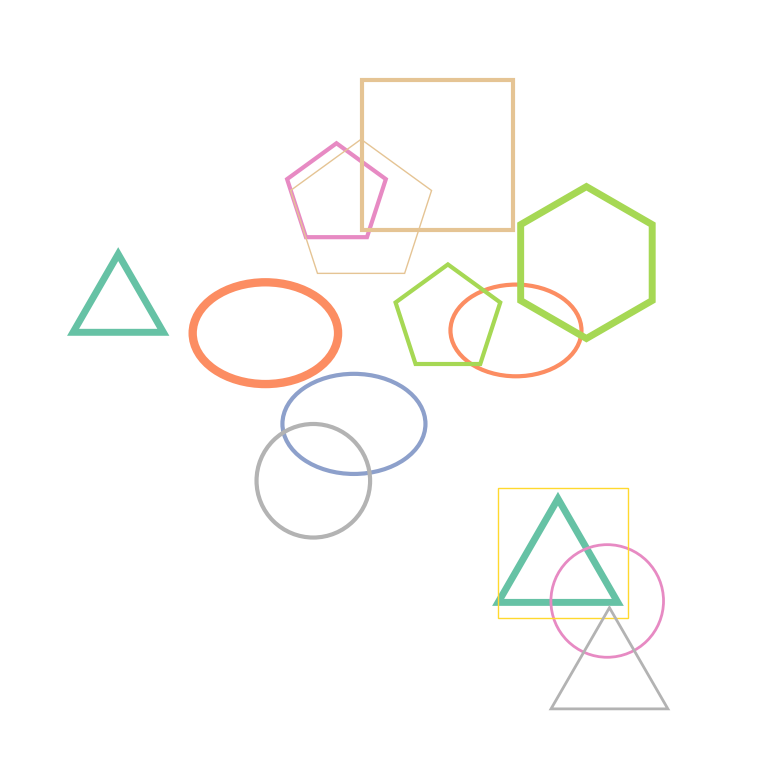[{"shape": "triangle", "thickness": 2.5, "radius": 0.34, "center": [0.154, 0.602]}, {"shape": "triangle", "thickness": 2.5, "radius": 0.45, "center": [0.725, 0.263]}, {"shape": "oval", "thickness": 3, "radius": 0.47, "center": [0.345, 0.567]}, {"shape": "oval", "thickness": 1.5, "radius": 0.43, "center": [0.67, 0.571]}, {"shape": "oval", "thickness": 1.5, "radius": 0.46, "center": [0.46, 0.449]}, {"shape": "circle", "thickness": 1, "radius": 0.37, "center": [0.789, 0.22]}, {"shape": "pentagon", "thickness": 1.5, "radius": 0.34, "center": [0.437, 0.747]}, {"shape": "pentagon", "thickness": 1.5, "radius": 0.36, "center": [0.582, 0.585]}, {"shape": "hexagon", "thickness": 2.5, "radius": 0.49, "center": [0.762, 0.659]}, {"shape": "square", "thickness": 0.5, "radius": 0.42, "center": [0.731, 0.282]}, {"shape": "pentagon", "thickness": 0.5, "radius": 0.48, "center": [0.469, 0.723]}, {"shape": "square", "thickness": 1.5, "radius": 0.49, "center": [0.568, 0.798]}, {"shape": "circle", "thickness": 1.5, "radius": 0.37, "center": [0.407, 0.376]}, {"shape": "triangle", "thickness": 1, "radius": 0.44, "center": [0.791, 0.123]}]